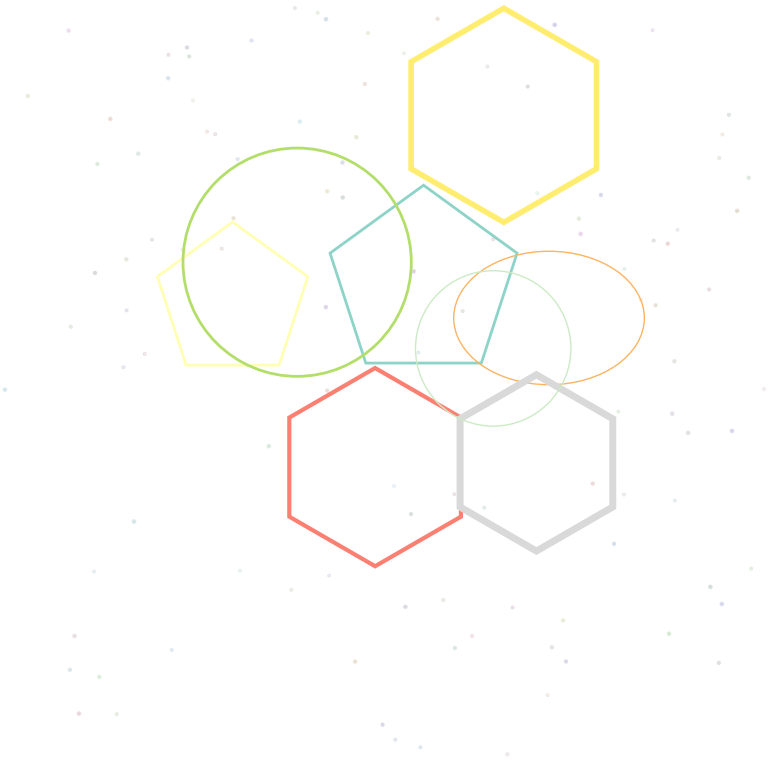[{"shape": "pentagon", "thickness": 1, "radius": 0.64, "center": [0.55, 0.632]}, {"shape": "pentagon", "thickness": 1, "radius": 0.51, "center": [0.302, 0.609]}, {"shape": "hexagon", "thickness": 1.5, "radius": 0.64, "center": [0.487, 0.393]}, {"shape": "oval", "thickness": 0.5, "radius": 0.62, "center": [0.713, 0.587]}, {"shape": "circle", "thickness": 1, "radius": 0.74, "center": [0.386, 0.659]}, {"shape": "hexagon", "thickness": 2.5, "radius": 0.57, "center": [0.697, 0.399]}, {"shape": "circle", "thickness": 0.5, "radius": 0.5, "center": [0.641, 0.548]}, {"shape": "hexagon", "thickness": 2, "radius": 0.7, "center": [0.654, 0.85]}]